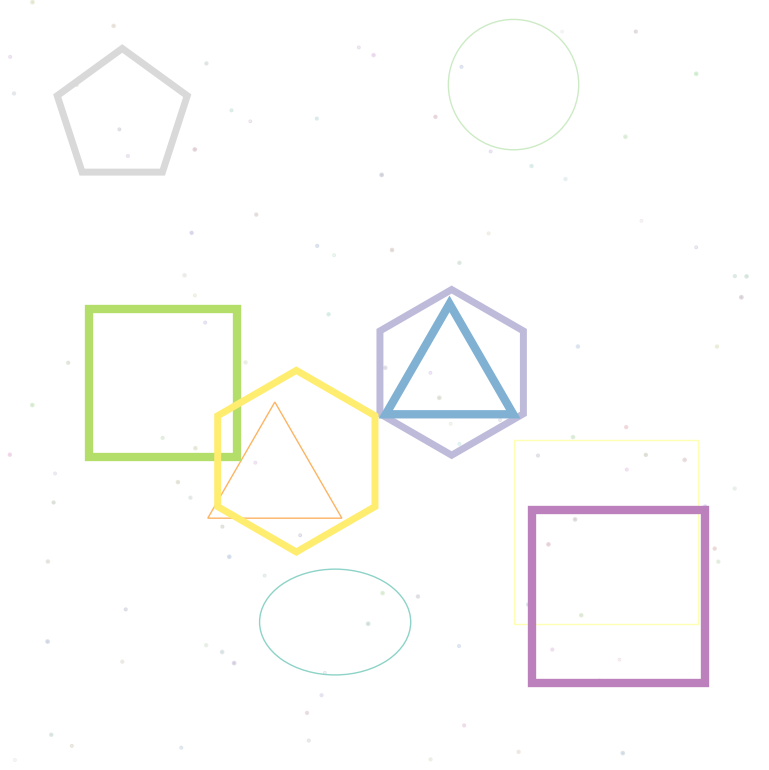[{"shape": "oval", "thickness": 0.5, "radius": 0.49, "center": [0.435, 0.192]}, {"shape": "square", "thickness": 0.5, "radius": 0.6, "center": [0.787, 0.309]}, {"shape": "hexagon", "thickness": 2.5, "radius": 0.54, "center": [0.587, 0.516]}, {"shape": "triangle", "thickness": 3, "radius": 0.48, "center": [0.584, 0.51]}, {"shape": "triangle", "thickness": 0.5, "radius": 0.5, "center": [0.357, 0.377]}, {"shape": "square", "thickness": 3, "radius": 0.48, "center": [0.212, 0.502]}, {"shape": "pentagon", "thickness": 2.5, "radius": 0.44, "center": [0.159, 0.848]}, {"shape": "square", "thickness": 3, "radius": 0.56, "center": [0.804, 0.225]}, {"shape": "circle", "thickness": 0.5, "radius": 0.42, "center": [0.667, 0.89]}, {"shape": "hexagon", "thickness": 2.5, "radius": 0.59, "center": [0.385, 0.401]}]